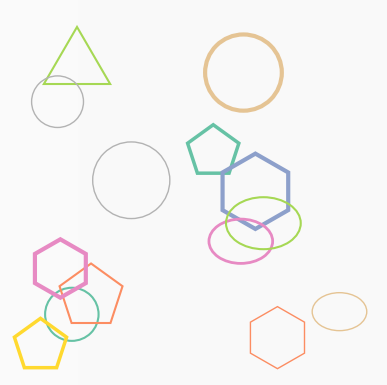[{"shape": "circle", "thickness": 1.5, "radius": 0.34, "center": [0.185, 0.184]}, {"shape": "pentagon", "thickness": 2.5, "radius": 0.35, "center": [0.55, 0.606]}, {"shape": "hexagon", "thickness": 1, "radius": 0.4, "center": [0.716, 0.123]}, {"shape": "pentagon", "thickness": 1.5, "radius": 0.43, "center": [0.235, 0.23]}, {"shape": "hexagon", "thickness": 3, "radius": 0.49, "center": [0.659, 0.503]}, {"shape": "hexagon", "thickness": 3, "radius": 0.38, "center": [0.156, 0.303]}, {"shape": "oval", "thickness": 2, "radius": 0.41, "center": [0.621, 0.373]}, {"shape": "triangle", "thickness": 1.5, "radius": 0.49, "center": [0.199, 0.831]}, {"shape": "oval", "thickness": 1.5, "radius": 0.48, "center": [0.68, 0.42]}, {"shape": "pentagon", "thickness": 2.5, "radius": 0.35, "center": [0.105, 0.102]}, {"shape": "circle", "thickness": 3, "radius": 0.49, "center": [0.628, 0.811]}, {"shape": "oval", "thickness": 1, "radius": 0.35, "center": [0.876, 0.19]}, {"shape": "circle", "thickness": 1, "radius": 0.5, "center": [0.339, 0.532]}, {"shape": "circle", "thickness": 1, "radius": 0.33, "center": [0.149, 0.736]}]